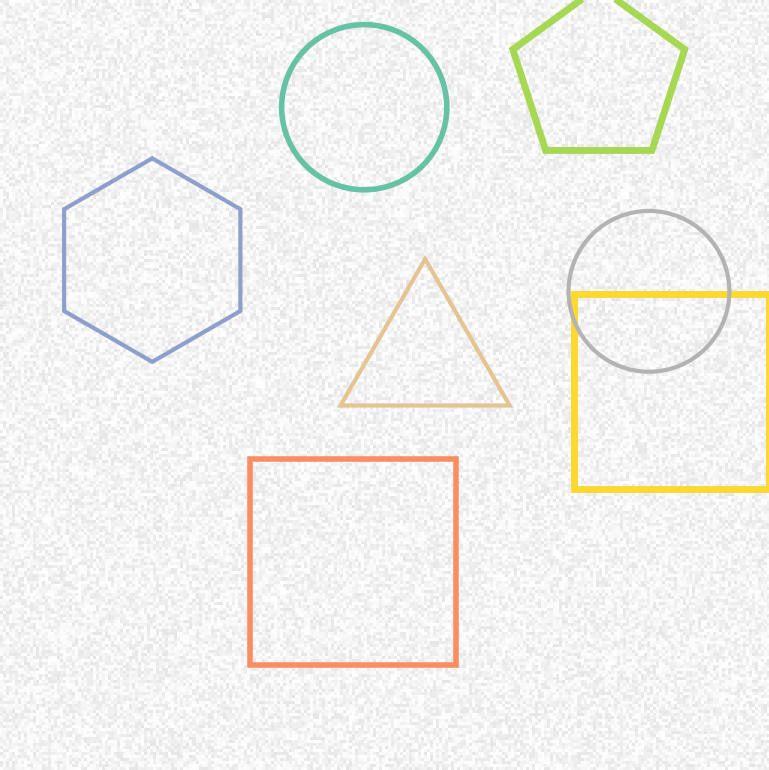[{"shape": "circle", "thickness": 2, "radius": 0.54, "center": [0.473, 0.861]}, {"shape": "square", "thickness": 2, "radius": 0.67, "center": [0.458, 0.27]}, {"shape": "hexagon", "thickness": 1.5, "radius": 0.66, "center": [0.198, 0.662]}, {"shape": "pentagon", "thickness": 2.5, "radius": 0.59, "center": [0.778, 0.9]}, {"shape": "square", "thickness": 2.5, "radius": 0.63, "center": [0.872, 0.491]}, {"shape": "triangle", "thickness": 1.5, "radius": 0.63, "center": [0.552, 0.537]}, {"shape": "circle", "thickness": 1.5, "radius": 0.52, "center": [0.843, 0.622]}]